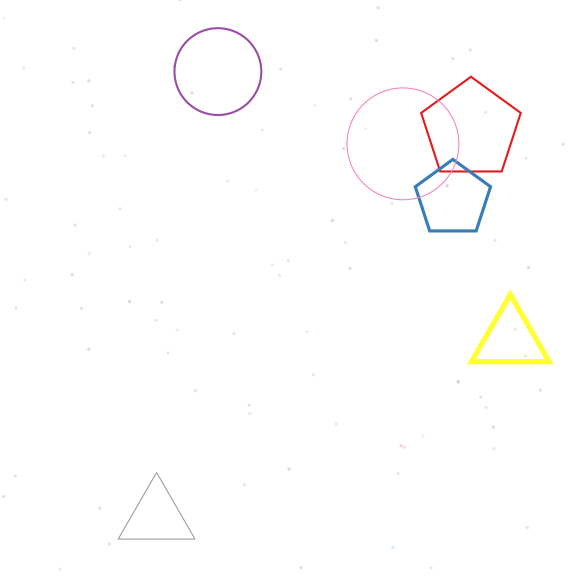[{"shape": "pentagon", "thickness": 1, "radius": 0.45, "center": [0.816, 0.776]}, {"shape": "pentagon", "thickness": 1.5, "radius": 0.34, "center": [0.784, 0.655]}, {"shape": "circle", "thickness": 1, "radius": 0.38, "center": [0.377, 0.875]}, {"shape": "triangle", "thickness": 2.5, "radius": 0.39, "center": [0.884, 0.412]}, {"shape": "circle", "thickness": 0.5, "radius": 0.48, "center": [0.698, 0.75]}, {"shape": "triangle", "thickness": 0.5, "radius": 0.38, "center": [0.271, 0.104]}]